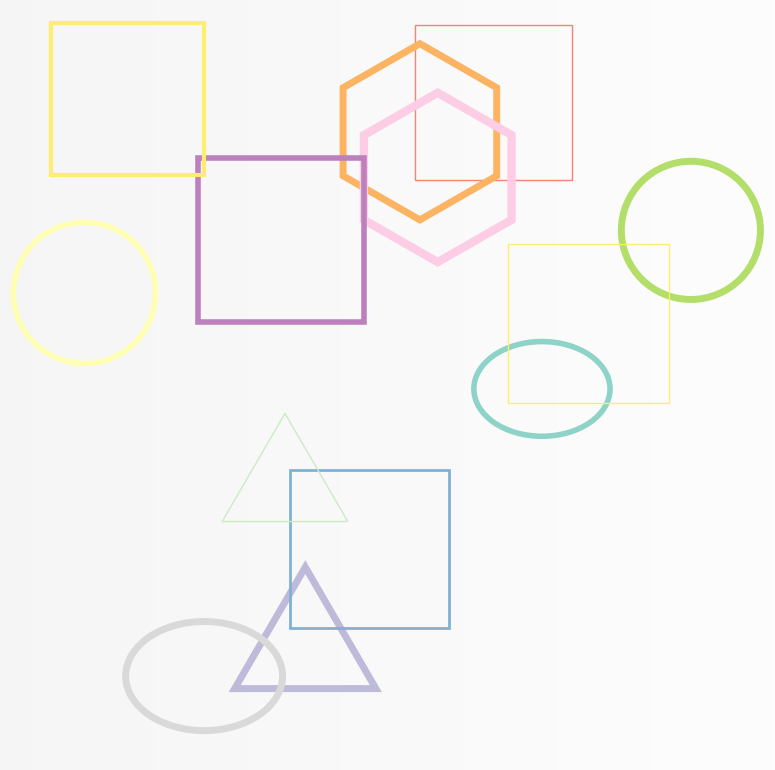[{"shape": "oval", "thickness": 2, "radius": 0.44, "center": [0.699, 0.495]}, {"shape": "circle", "thickness": 2, "radius": 0.46, "center": [0.109, 0.62]}, {"shape": "triangle", "thickness": 2.5, "radius": 0.53, "center": [0.394, 0.158]}, {"shape": "square", "thickness": 0.5, "radius": 0.5, "center": [0.637, 0.867]}, {"shape": "square", "thickness": 1, "radius": 0.52, "center": [0.477, 0.287]}, {"shape": "hexagon", "thickness": 2.5, "radius": 0.57, "center": [0.542, 0.829]}, {"shape": "circle", "thickness": 2.5, "radius": 0.45, "center": [0.891, 0.701]}, {"shape": "hexagon", "thickness": 3, "radius": 0.55, "center": [0.565, 0.77]}, {"shape": "oval", "thickness": 2.5, "radius": 0.51, "center": [0.263, 0.122]}, {"shape": "square", "thickness": 2, "radius": 0.53, "center": [0.363, 0.688]}, {"shape": "triangle", "thickness": 0.5, "radius": 0.47, "center": [0.368, 0.369]}, {"shape": "square", "thickness": 1.5, "radius": 0.49, "center": [0.164, 0.872]}, {"shape": "square", "thickness": 0.5, "radius": 0.52, "center": [0.759, 0.58]}]